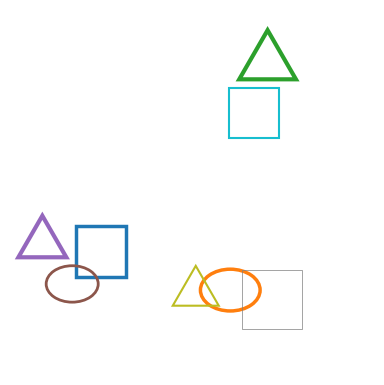[{"shape": "square", "thickness": 2.5, "radius": 0.33, "center": [0.262, 0.347]}, {"shape": "oval", "thickness": 2.5, "radius": 0.39, "center": [0.598, 0.247]}, {"shape": "triangle", "thickness": 3, "radius": 0.43, "center": [0.695, 0.837]}, {"shape": "triangle", "thickness": 3, "radius": 0.36, "center": [0.11, 0.368]}, {"shape": "oval", "thickness": 2, "radius": 0.34, "center": [0.188, 0.262]}, {"shape": "square", "thickness": 0.5, "radius": 0.38, "center": [0.707, 0.223]}, {"shape": "triangle", "thickness": 1.5, "radius": 0.34, "center": [0.508, 0.24]}, {"shape": "square", "thickness": 1.5, "radius": 0.32, "center": [0.66, 0.706]}]